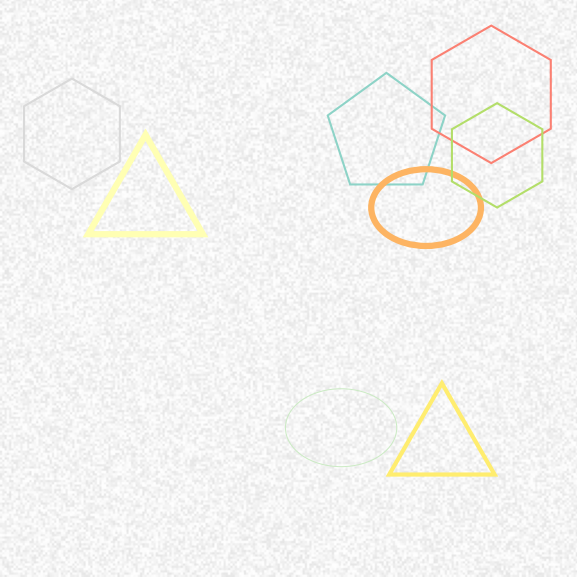[{"shape": "pentagon", "thickness": 1, "radius": 0.53, "center": [0.669, 0.766]}, {"shape": "triangle", "thickness": 3, "radius": 0.57, "center": [0.252, 0.651]}, {"shape": "hexagon", "thickness": 1, "radius": 0.6, "center": [0.851, 0.836]}, {"shape": "oval", "thickness": 3, "radius": 0.47, "center": [0.738, 0.64]}, {"shape": "hexagon", "thickness": 1, "radius": 0.45, "center": [0.861, 0.73]}, {"shape": "hexagon", "thickness": 1, "radius": 0.48, "center": [0.125, 0.767]}, {"shape": "oval", "thickness": 0.5, "radius": 0.48, "center": [0.591, 0.259]}, {"shape": "triangle", "thickness": 2, "radius": 0.53, "center": [0.765, 0.23]}]